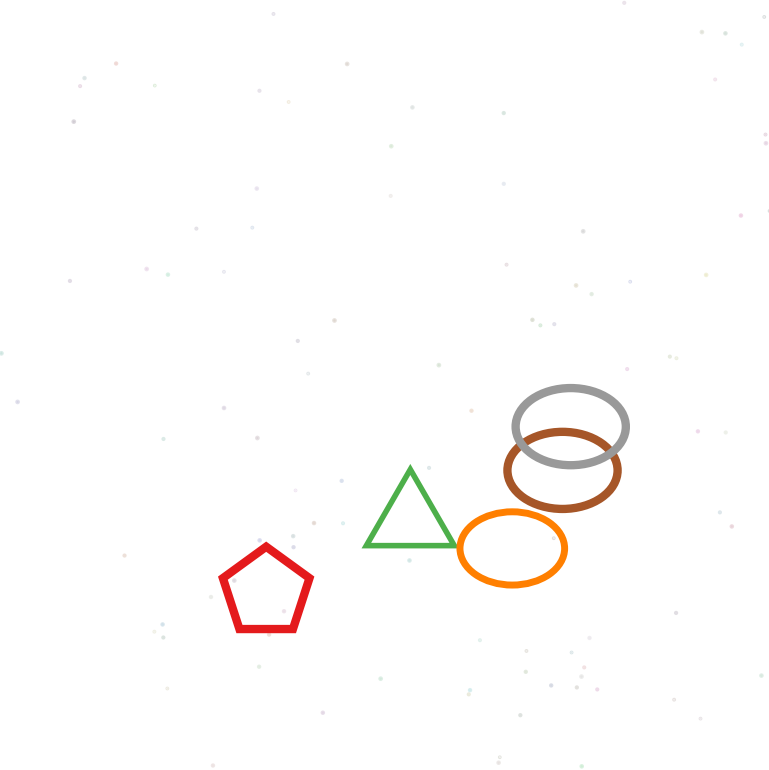[{"shape": "pentagon", "thickness": 3, "radius": 0.3, "center": [0.346, 0.231]}, {"shape": "triangle", "thickness": 2, "radius": 0.33, "center": [0.533, 0.324]}, {"shape": "oval", "thickness": 2.5, "radius": 0.34, "center": [0.665, 0.288]}, {"shape": "oval", "thickness": 3, "radius": 0.36, "center": [0.731, 0.389]}, {"shape": "oval", "thickness": 3, "radius": 0.36, "center": [0.741, 0.446]}]